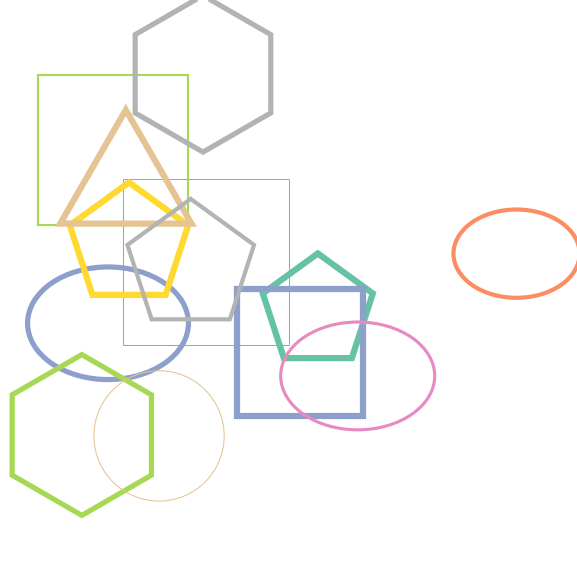[{"shape": "pentagon", "thickness": 3, "radius": 0.5, "center": [0.55, 0.46]}, {"shape": "square", "thickness": 0.5, "radius": 0.72, "center": [0.356, 0.546]}, {"shape": "oval", "thickness": 2, "radius": 0.55, "center": [0.894, 0.56]}, {"shape": "square", "thickness": 3, "radius": 0.55, "center": [0.52, 0.389]}, {"shape": "oval", "thickness": 2.5, "radius": 0.7, "center": [0.187, 0.439]}, {"shape": "oval", "thickness": 1.5, "radius": 0.67, "center": [0.619, 0.348]}, {"shape": "square", "thickness": 1, "radius": 0.65, "center": [0.196, 0.74]}, {"shape": "hexagon", "thickness": 2.5, "radius": 0.7, "center": [0.142, 0.246]}, {"shape": "pentagon", "thickness": 3, "radius": 0.54, "center": [0.223, 0.576]}, {"shape": "triangle", "thickness": 3, "radius": 0.66, "center": [0.218, 0.678]}, {"shape": "circle", "thickness": 0.5, "radius": 0.56, "center": [0.275, 0.244]}, {"shape": "pentagon", "thickness": 2, "radius": 0.58, "center": [0.33, 0.539]}, {"shape": "hexagon", "thickness": 2.5, "radius": 0.68, "center": [0.351, 0.871]}]